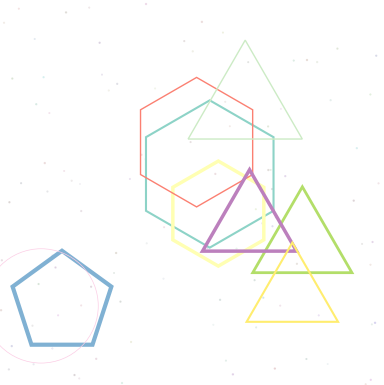[{"shape": "hexagon", "thickness": 1.5, "radius": 0.96, "center": [0.545, 0.548]}, {"shape": "hexagon", "thickness": 2.5, "radius": 0.68, "center": [0.567, 0.445]}, {"shape": "hexagon", "thickness": 1, "radius": 0.84, "center": [0.511, 0.631]}, {"shape": "pentagon", "thickness": 3, "radius": 0.67, "center": [0.161, 0.214]}, {"shape": "triangle", "thickness": 2, "radius": 0.74, "center": [0.785, 0.366]}, {"shape": "circle", "thickness": 0.5, "radius": 0.74, "center": [0.107, 0.205]}, {"shape": "triangle", "thickness": 2.5, "radius": 0.7, "center": [0.648, 0.418]}, {"shape": "triangle", "thickness": 1, "radius": 0.86, "center": [0.637, 0.724]}, {"shape": "triangle", "thickness": 1.5, "radius": 0.69, "center": [0.759, 0.233]}]